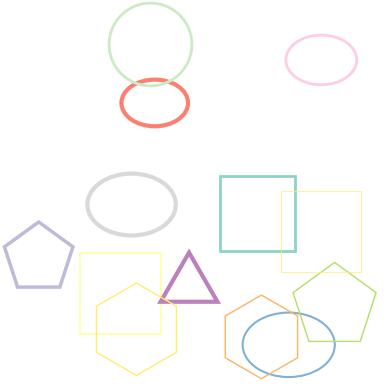[{"shape": "square", "thickness": 2, "radius": 0.49, "center": [0.668, 0.445]}, {"shape": "square", "thickness": 1.5, "radius": 0.52, "center": [0.313, 0.237]}, {"shape": "pentagon", "thickness": 2.5, "radius": 0.47, "center": [0.1, 0.33]}, {"shape": "oval", "thickness": 3, "radius": 0.43, "center": [0.402, 0.733]}, {"shape": "oval", "thickness": 1.5, "radius": 0.6, "center": [0.75, 0.104]}, {"shape": "hexagon", "thickness": 1, "radius": 0.54, "center": [0.679, 0.125]}, {"shape": "pentagon", "thickness": 1, "radius": 0.57, "center": [0.869, 0.205]}, {"shape": "oval", "thickness": 2, "radius": 0.46, "center": [0.835, 0.844]}, {"shape": "oval", "thickness": 3, "radius": 0.57, "center": [0.342, 0.469]}, {"shape": "triangle", "thickness": 3, "radius": 0.43, "center": [0.491, 0.259]}, {"shape": "circle", "thickness": 2, "radius": 0.54, "center": [0.391, 0.884]}, {"shape": "square", "thickness": 0.5, "radius": 0.52, "center": [0.834, 0.398]}, {"shape": "hexagon", "thickness": 1, "radius": 0.6, "center": [0.354, 0.145]}]